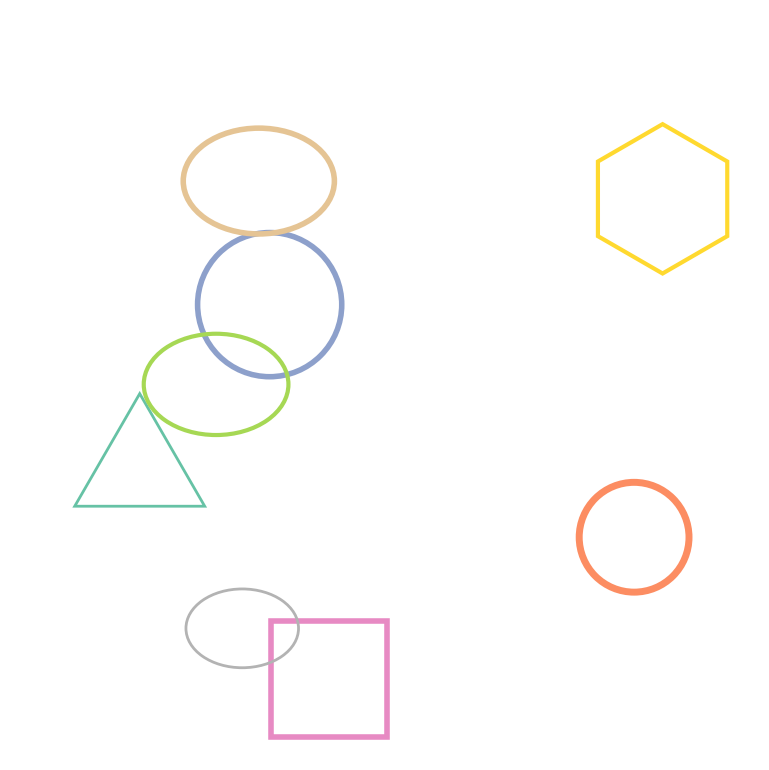[{"shape": "triangle", "thickness": 1, "radius": 0.49, "center": [0.181, 0.391]}, {"shape": "circle", "thickness": 2.5, "radius": 0.36, "center": [0.824, 0.302]}, {"shape": "circle", "thickness": 2, "radius": 0.47, "center": [0.35, 0.604]}, {"shape": "square", "thickness": 2, "radius": 0.38, "center": [0.428, 0.118]}, {"shape": "oval", "thickness": 1.5, "radius": 0.47, "center": [0.281, 0.501]}, {"shape": "hexagon", "thickness": 1.5, "radius": 0.48, "center": [0.861, 0.742]}, {"shape": "oval", "thickness": 2, "radius": 0.49, "center": [0.336, 0.765]}, {"shape": "oval", "thickness": 1, "radius": 0.37, "center": [0.315, 0.184]}]